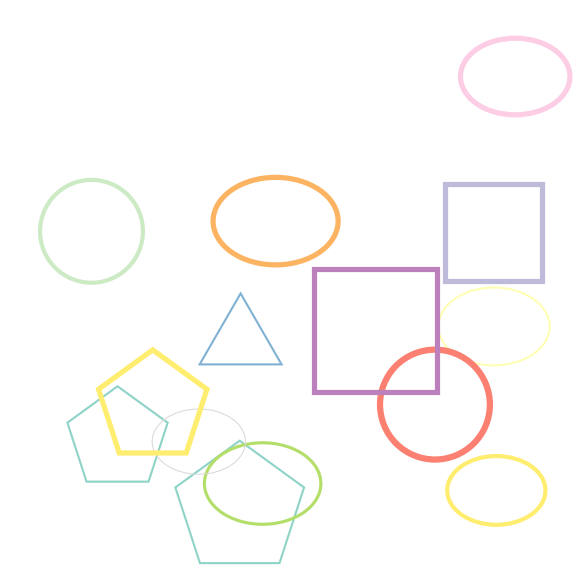[{"shape": "pentagon", "thickness": 1, "radius": 0.59, "center": [0.415, 0.119]}, {"shape": "pentagon", "thickness": 1, "radius": 0.46, "center": [0.204, 0.239]}, {"shape": "oval", "thickness": 1, "radius": 0.48, "center": [0.856, 0.434]}, {"shape": "square", "thickness": 2.5, "radius": 0.42, "center": [0.855, 0.596]}, {"shape": "circle", "thickness": 3, "radius": 0.48, "center": [0.753, 0.299]}, {"shape": "triangle", "thickness": 1, "radius": 0.41, "center": [0.417, 0.409]}, {"shape": "oval", "thickness": 2.5, "radius": 0.54, "center": [0.477, 0.616]}, {"shape": "oval", "thickness": 1.5, "radius": 0.5, "center": [0.455, 0.162]}, {"shape": "oval", "thickness": 2.5, "radius": 0.47, "center": [0.892, 0.867]}, {"shape": "oval", "thickness": 0.5, "radius": 0.4, "center": [0.344, 0.234]}, {"shape": "square", "thickness": 2.5, "radius": 0.53, "center": [0.649, 0.426]}, {"shape": "circle", "thickness": 2, "radius": 0.45, "center": [0.158, 0.599]}, {"shape": "pentagon", "thickness": 2.5, "radius": 0.49, "center": [0.264, 0.295]}, {"shape": "oval", "thickness": 2, "radius": 0.43, "center": [0.859, 0.15]}]